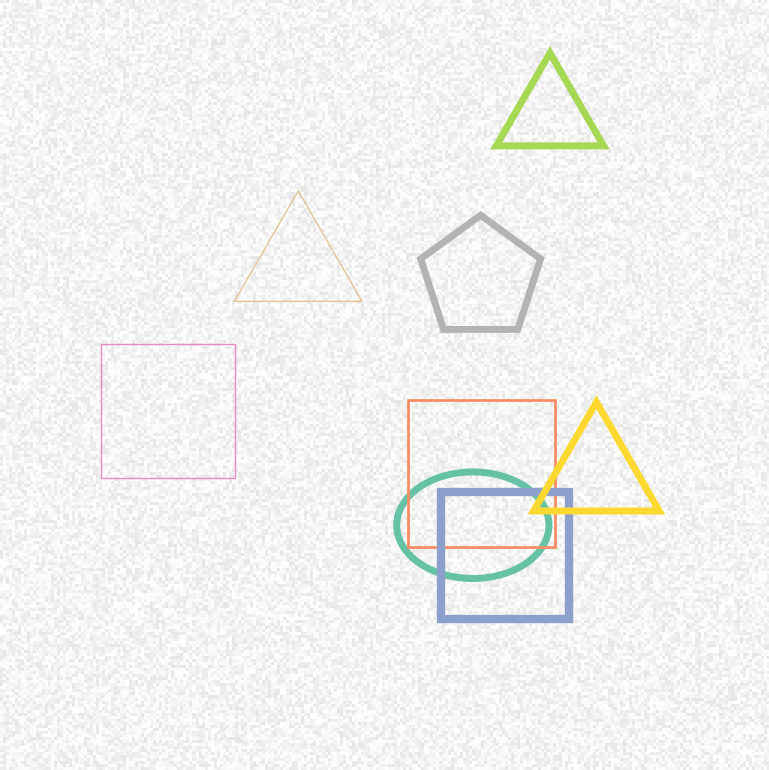[{"shape": "oval", "thickness": 2.5, "radius": 0.49, "center": [0.614, 0.318]}, {"shape": "square", "thickness": 1, "radius": 0.48, "center": [0.625, 0.385]}, {"shape": "square", "thickness": 3, "radius": 0.41, "center": [0.656, 0.278]}, {"shape": "square", "thickness": 0.5, "radius": 0.44, "center": [0.218, 0.467]}, {"shape": "triangle", "thickness": 2.5, "radius": 0.4, "center": [0.714, 0.851]}, {"shape": "triangle", "thickness": 2.5, "radius": 0.47, "center": [0.775, 0.383]}, {"shape": "triangle", "thickness": 0.5, "radius": 0.48, "center": [0.387, 0.656]}, {"shape": "pentagon", "thickness": 2.5, "radius": 0.41, "center": [0.624, 0.638]}]